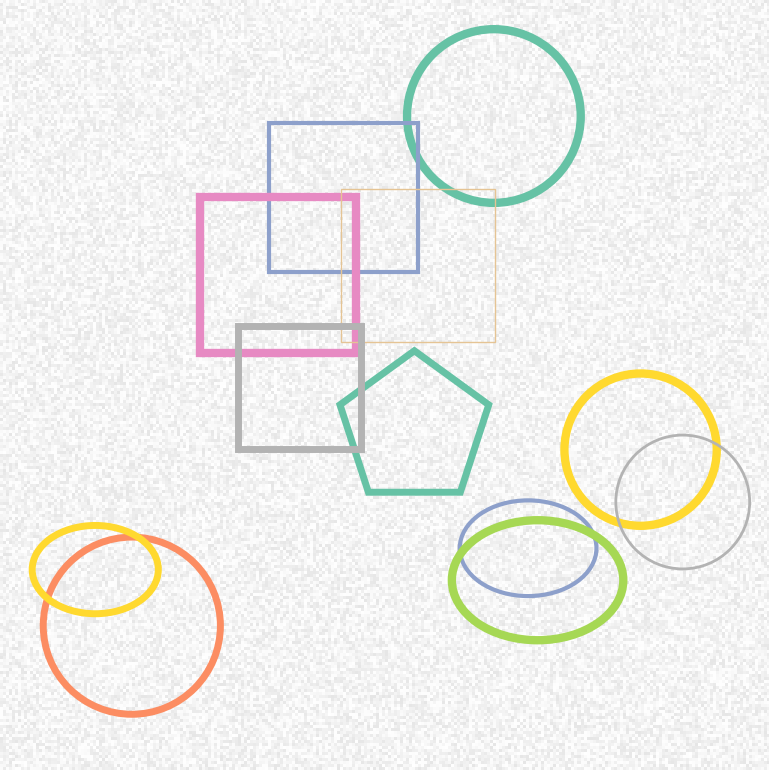[{"shape": "circle", "thickness": 3, "radius": 0.56, "center": [0.641, 0.849]}, {"shape": "pentagon", "thickness": 2.5, "radius": 0.51, "center": [0.538, 0.443]}, {"shape": "circle", "thickness": 2.5, "radius": 0.58, "center": [0.171, 0.187]}, {"shape": "square", "thickness": 1.5, "radius": 0.48, "center": [0.446, 0.743]}, {"shape": "oval", "thickness": 1.5, "radius": 0.44, "center": [0.686, 0.288]}, {"shape": "square", "thickness": 3, "radius": 0.51, "center": [0.361, 0.643]}, {"shape": "oval", "thickness": 3, "radius": 0.56, "center": [0.698, 0.246]}, {"shape": "oval", "thickness": 2.5, "radius": 0.41, "center": [0.124, 0.26]}, {"shape": "circle", "thickness": 3, "radius": 0.49, "center": [0.832, 0.416]}, {"shape": "square", "thickness": 0.5, "radius": 0.5, "center": [0.543, 0.655]}, {"shape": "circle", "thickness": 1, "radius": 0.43, "center": [0.887, 0.348]}, {"shape": "square", "thickness": 2.5, "radius": 0.4, "center": [0.389, 0.497]}]